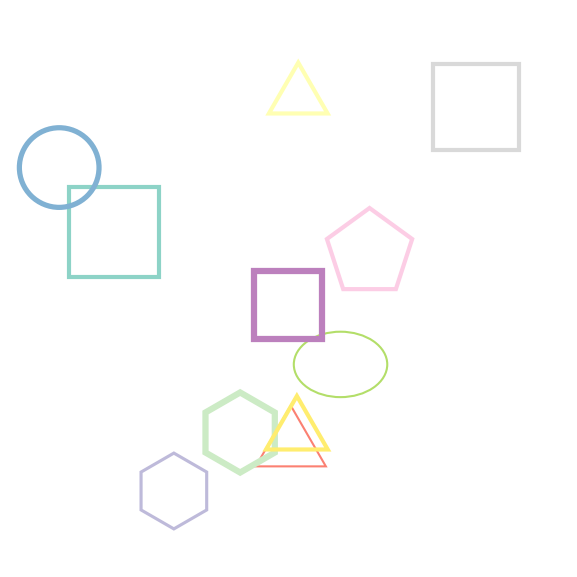[{"shape": "square", "thickness": 2, "radius": 0.39, "center": [0.197, 0.598]}, {"shape": "triangle", "thickness": 2, "radius": 0.29, "center": [0.516, 0.832]}, {"shape": "hexagon", "thickness": 1.5, "radius": 0.33, "center": [0.301, 0.149]}, {"shape": "triangle", "thickness": 1, "radius": 0.35, "center": [0.504, 0.227]}, {"shape": "circle", "thickness": 2.5, "radius": 0.34, "center": [0.103, 0.709]}, {"shape": "oval", "thickness": 1, "radius": 0.4, "center": [0.59, 0.368]}, {"shape": "pentagon", "thickness": 2, "radius": 0.39, "center": [0.64, 0.561]}, {"shape": "square", "thickness": 2, "radius": 0.37, "center": [0.825, 0.814]}, {"shape": "square", "thickness": 3, "radius": 0.3, "center": [0.498, 0.471]}, {"shape": "hexagon", "thickness": 3, "radius": 0.35, "center": [0.416, 0.25]}, {"shape": "triangle", "thickness": 2, "radius": 0.31, "center": [0.514, 0.252]}]